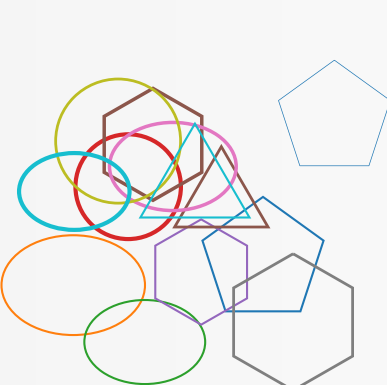[{"shape": "pentagon", "thickness": 0.5, "radius": 0.76, "center": [0.863, 0.692]}, {"shape": "pentagon", "thickness": 1.5, "radius": 0.82, "center": [0.679, 0.324]}, {"shape": "oval", "thickness": 1.5, "radius": 0.93, "center": [0.189, 0.259]}, {"shape": "oval", "thickness": 1.5, "radius": 0.78, "center": [0.374, 0.112]}, {"shape": "circle", "thickness": 3, "radius": 0.68, "center": [0.331, 0.515]}, {"shape": "hexagon", "thickness": 1.5, "radius": 0.68, "center": [0.519, 0.293]}, {"shape": "hexagon", "thickness": 2.5, "radius": 0.73, "center": [0.395, 0.625]}, {"shape": "triangle", "thickness": 2, "radius": 0.7, "center": [0.571, 0.48]}, {"shape": "oval", "thickness": 2.5, "radius": 0.82, "center": [0.446, 0.568]}, {"shape": "hexagon", "thickness": 2, "radius": 0.89, "center": [0.756, 0.164]}, {"shape": "circle", "thickness": 2, "radius": 0.81, "center": [0.305, 0.634]}, {"shape": "oval", "thickness": 3, "radius": 0.71, "center": [0.192, 0.503]}, {"shape": "triangle", "thickness": 1.5, "radius": 0.81, "center": [0.503, 0.516]}]